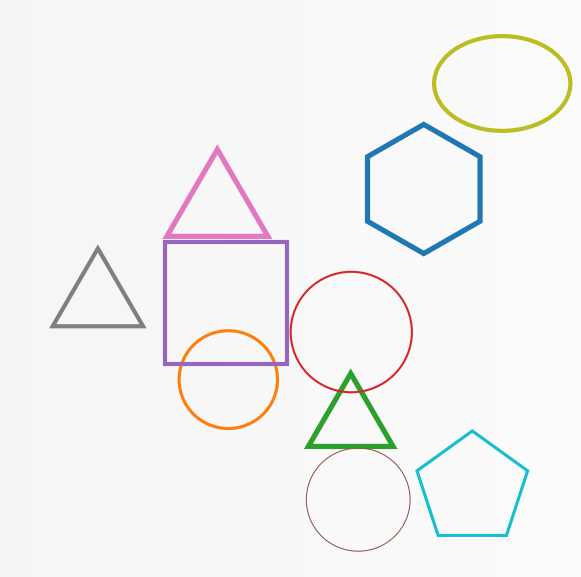[{"shape": "hexagon", "thickness": 2.5, "radius": 0.56, "center": [0.729, 0.672]}, {"shape": "circle", "thickness": 1.5, "radius": 0.42, "center": [0.393, 0.342]}, {"shape": "triangle", "thickness": 2.5, "radius": 0.42, "center": [0.603, 0.268]}, {"shape": "circle", "thickness": 1, "radius": 0.52, "center": [0.604, 0.424]}, {"shape": "square", "thickness": 2, "radius": 0.53, "center": [0.389, 0.475]}, {"shape": "circle", "thickness": 0.5, "radius": 0.45, "center": [0.616, 0.134]}, {"shape": "triangle", "thickness": 2.5, "radius": 0.5, "center": [0.374, 0.64]}, {"shape": "triangle", "thickness": 2, "radius": 0.45, "center": [0.168, 0.479]}, {"shape": "oval", "thickness": 2, "radius": 0.59, "center": [0.864, 0.855]}, {"shape": "pentagon", "thickness": 1.5, "radius": 0.5, "center": [0.813, 0.153]}]